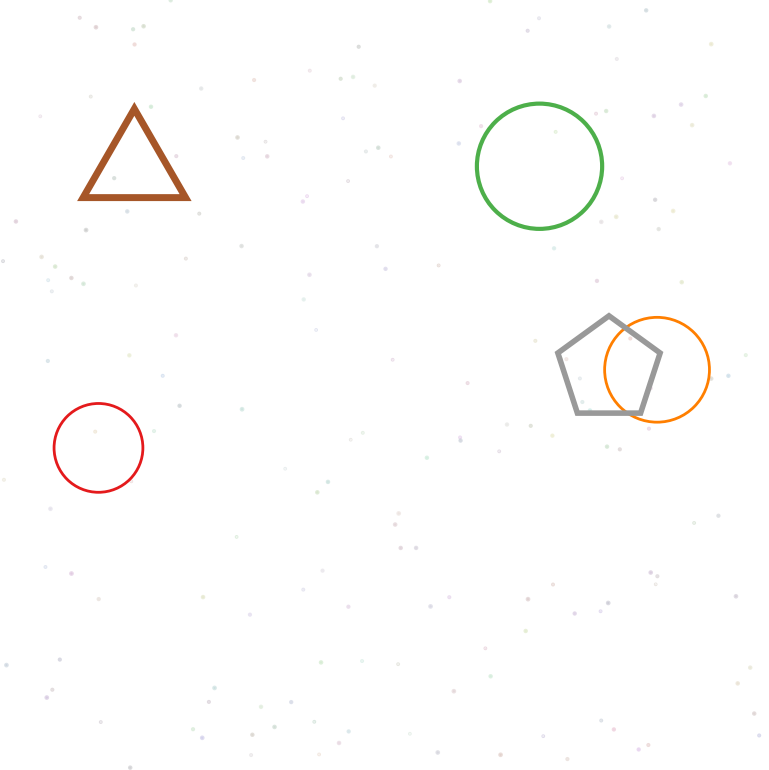[{"shape": "circle", "thickness": 1, "radius": 0.29, "center": [0.128, 0.418]}, {"shape": "circle", "thickness": 1.5, "radius": 0.41, "center": [0.701, 0.784]}, {"shape": "circle", "thickness": 1, "radius": 0.34, "center": [0.853, 0.52]}, {"shape": "triangle", "thickness": 2.5, "radius": 0.38, "center": [0.174, 0.782]}, {"shape": "pentagon", "thickness": 2, "radius": 0.35, "center": [0.791, 0.52]}]